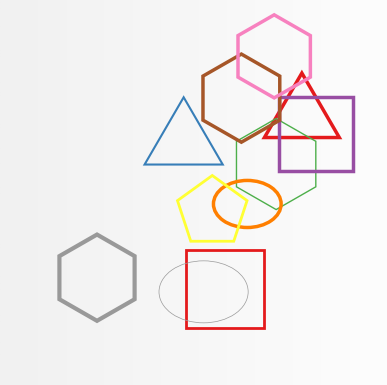[{"shape": "triangle", "thickness": 2.5, "radius": 0.56, "center": [0.779, 0.699]}, {"shape": "square", "thickness": 2, "radius": 0.51, "center": [0.58, 0.25]}, {"shape": "triangle", "thickness": 1.5, "radius": 0.58, "center": [0.474, 0.631]}, {"shape": "hexagon", "thickness": 1, "radius": 0.59, "center": [0.713, 0.574]}, {"shape": "square", "thickness": 2.5, "radius": 0.48, "center": [0.815, 0.651]}, {"shape": "oval", "thickness": 2.5, "radius": 0.44, "center": [0.638, 0.47]}, {"shape": "pentagon", "thickness": 2, "radius": 0.47, "center": [0.548, 0.45]}, {"shape": "hexagon", "thickness": 2.5, "radius": 0.57, "center": [0.623, 0.745]}, {"shape": "hexagon", "thickness": 2.5, "radius": 0.54, "center": [0.708, 0.854]}, {"shape": "oval", "thickness": 0.5, "radius": 0.58, "center": [0.525, 0.242]}, {"shape": "hexagon", "thickness": 3, "radius": 0.56, "center": [0.25, 0.279]}]